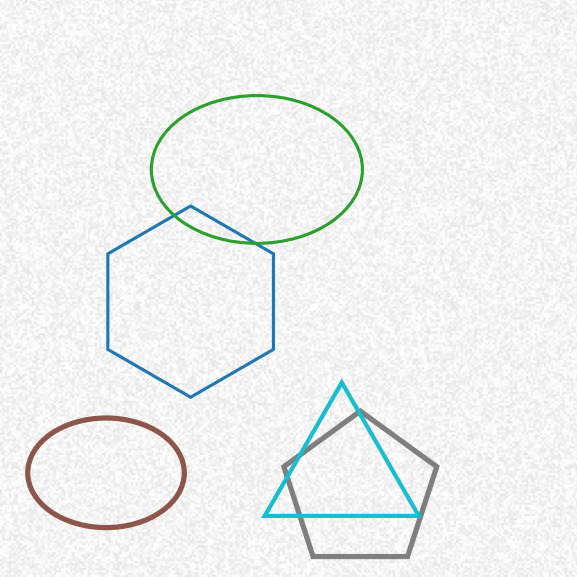[{"shape": "hexagon", "thickness": 1.5, "radius": 0.83, "center": [0.33, 0.477]}, {"shape": "oval", "thickness": 1.5, "radius": 0.91, "center": [0.445, 0.706]}, {"shape": "oval", "thickness": 2.5, "radius": 0.68, "center": [0.184, 0.18]}, {"shape": "pentagon", "thickness": 2.5, "radius": 0.7, "center": [0.624, 0.148]}, {"shape": "triangle", "thickness": 2, "radius": 0.77, "center": [0.592, 0.183]}]